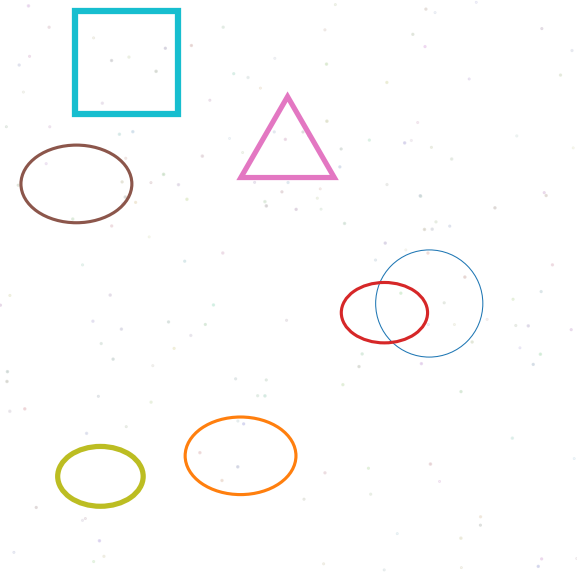[{"shape": "circle", "thickness": 0.5, "radius": 0.46, "center": [0.743, 0.474]}, {"shape": "oval", "thickness": 1.5, "radius": 0.48, "center": [0.417, 0.21]}, {"shape": "oval", "thickness": 1.5, "radius": 0.37, "center": [0.666, 0.458]}, {"shape": "oval", "thickness": 1.5, "radius": 0.48, "center": [0.132, 0.681]}, {"shape": "triangle", "thickness": 2.5, "radius": 0.47, "center": [0.498, 0.738]}, {"shape": "oval", "thickness": 2.5, "radius": 0.37, "center": [0.174, 0.174]}, {"shape": "square", "thickness": 3, "radius": 0.44, "center": [0.219, 0.891]}]